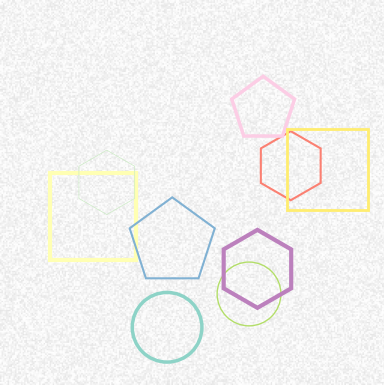[{"shape": "circle", "thickness": 2.5, "radius": 0.45, "center": [0.434, 0.15]}, {"shape": "square", "thickness": 3, "radius": 0.56, "center": [0.241, 0.438]}, {"shape": "hexagon", "thickness": 1.5, "radius": 0.45, "center": [0.755, 0.57]}, {"shape": "pentagon", "thickness": 1.5, "radius": 0.58, "center": [0.447, 0.371]}, {"shape": "circle", "thickness": 1, "radius": 0.41, "center": [0.647, 0.236]}, {"shape": "pentagon", "thickness": 2.5, "radius": 0.43, "center": [0.684, 0.716]}, {"shape": "hexagon", "thickness": 3, "radius": 0.51, "center": [0.669, 0.302]}, {"shape": "hexagon", "thickness": 0.5, "radius": 0.42, "center": [0.277, 0.526]}, {"shape": "square", "thickness": 2, "radius": 0.52, "center": [0.851, 0.56]}]